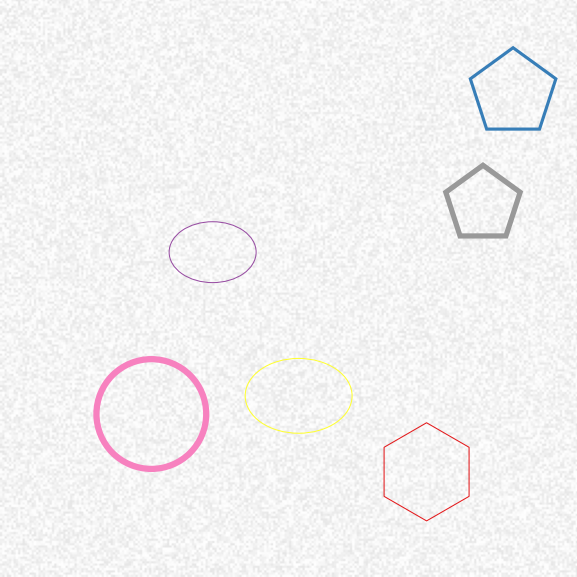[{"shape": "hexagon", "thickness": 0.5, "radius": 0.42, "center": [0.739, 0.182]}, {"shape": "pentagon", "thickness": 1.5, "radius": 0.39, "center": [0.888, 0.839]}, {"shape": "oval", "thickness": 0.5, "radius": 0.38, "center": [0.368, 0.562]}, {"shape": "oval", "thickness": 0.5, "radius": 0.46, "center": [0.517, 0.314]}, {"shape": "circle", "thickness": 3, "radius": 0.48, "center": [0.262, 0.282]}, {"shape": "pentagon", "thickness": 2.5, "radius": 0.34, "center": [0.836, 0.645]}]